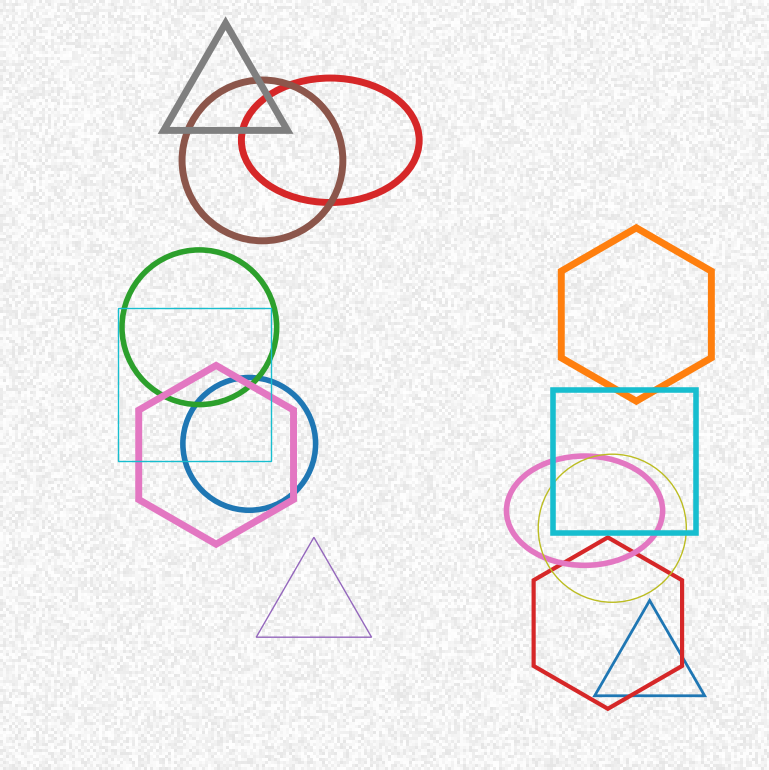[{"shape": "triangle", "thickness": 1, "radius": 0.41, "center": [0.844, 0.138]}, {"shape": "circle", "thickness": 2, "radius": 0.43, "center": [0.324, 0.424]}, {"shape": "hexagon", "thickness": 2.5, "radius": 0.56, "center": [0.826, 0.592]}, {"shape": "circle", "thickness": 2, "radius": 0.5, "center": [0.259, 0.575]}, {"shape": "oval", "thickness": 2.5, "radius": 0.58, "center": [0.429, 0.818]}, {"shape": "hexagon", "thickness": 1.5, "radius": 0.56, "center": [0.789, 0.191]}, {"shape": "triangle", "thickness": 0.5, "radius": 0.43, "center": [0.408, 0.216]}, {"shape": "circle", "thickness": 2.5, "radius": 0.52, "center": [0.341, 0.792]}, {"shape": "oval", "thickness": 2, "radius": 0.51, "center": [0.759, 0.337]}, {"shape": "hexagon", "thickness": 2.5, "radius": 0.58, "center": [0.281, 0.409]}, {"shape": "triangle", "thickness": 2.5, "radius": 0.46, "center": [0.293, 0.877]}, {"shape": "circle", "thickness": 0.5, "radius": 0.48, "center": [0.795, 0.314]}, {"shape": "square", "thickness": 2, "radius": 0.46, "center": [0.811, 0.401]}, {"shape": "square", "thickness": 0.5, "radius": 0.5, "center": [0.253, 0.5]}]